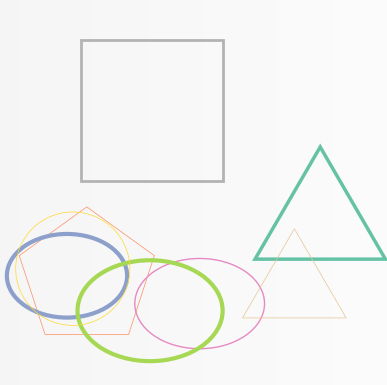[{"shape": "triangle", "thickness": 2.5, "radius": 0.97, "center": [0.826, 0.424]}, {"shape": "pentagon", "thickness": 0.5, "radius": 0.92, "center": [0.224, 0.279]}, {"shape": "oval", "thickness": 3, "radius": 0.78, "center": [0.173, 0.284]}, {"shape": "oval", "thickness": 1, "radius": 0.84, "center": [0.515, 0.211]}, {"shape": "oval", "thickness": 3, "radius": 0.94, "center": [0.387, 0.193]}, {"shape": "circle", "thickness": 0.5, "radius": 0.74, "center": [0.188, 0.302]}, {"shape": "triangle", "thickness": 0.5, "radius": 0.77, "center": [0.76, 0.251]}, {"shape": "square", "thickness": 2, "radius": 0.92, "center": [0.391, 0.713]}]